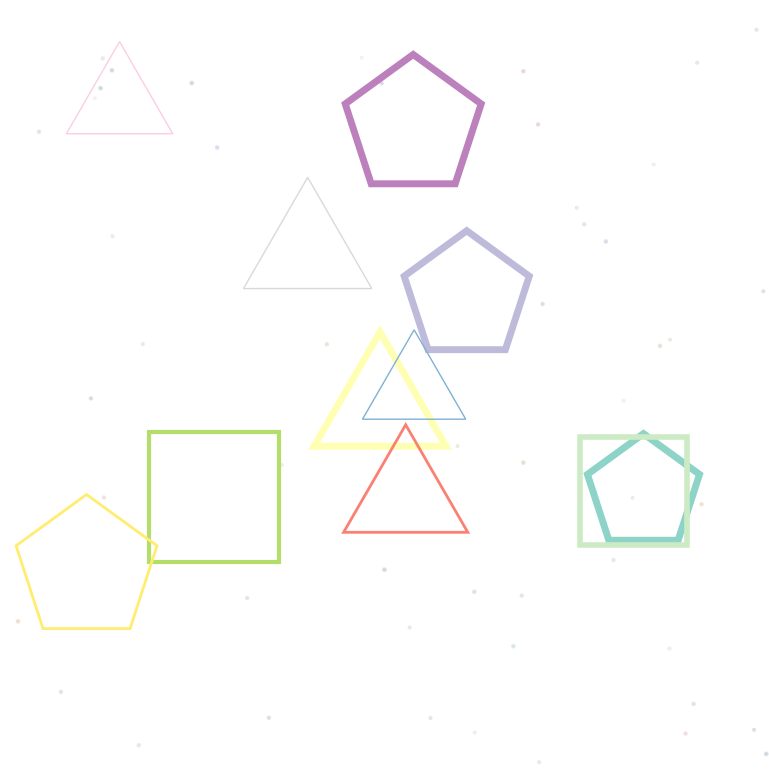[{"shape": "pentagon", "thickness": 2.5, "radius": 0.38, "center": [0.836, 0.36]}, {"shape": "triangle", "thickness": 2.5, "radius": 0.49, "center": [0.494, 0.47]}, {"shape": "pentagon", "thickness": 2.5, "radius": 0.43, "center": [0.606, 0.615]}, {"shape": "triangle", "thickness": 1, "radius": 0.47, "center": [0.527, 0.355]}, {"shape": "triangle", "thickness": 0.5, "radius": 0.39, "center": [0.538, 0.494]}, {"shape": "square", "thickness": 1.5, "radius": 0.42, "center": [0.278, 0.354]}, {"shape": "triangle", "thickness": 0.5, "radius": 0.4, "center": [0.155, 0.866]}, {"shape": "triangle", "thickness": 0.5, "radius": 0.48, "center": [0.4, 0.673]}, {"shape": "pentagon", "thickness": 2.5, "radius": 0.46, "center": [0.537, 0.836]}, {"shape": "square", "thickness": 2, "radius": 0.35, "center": [0.823, 0.362]}, {"shape": "pentagon", "thickness": 1, "radius": 0.48, "center": [0.112, 0.262]}]